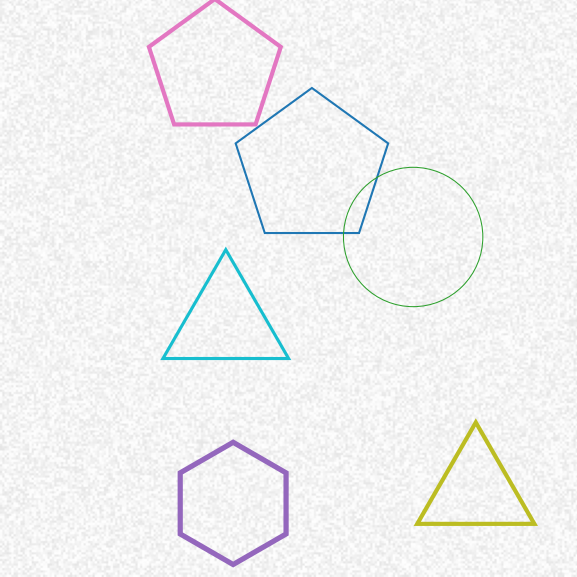[{"shape": "pentagon", "thickness": 1, "radius": 0.69, "center": [0.54, 0.708]}, {"shape": "circle", "thickness": 0.5, "radius": 0.6, "center": [0.715, 0.589]}, {"shape": "hexagon", "thickness": 2.5, "radius": 0.53, "center": [0.404, 0.127]}, {"shape": "pentagon", "thickness": 2, "radius": 0.6, "center": [0.372, 0.881]}, {"shape": "triangle", "thickness": 2, "radius": 0.59, "center": [0.824, 0.151]}, {"shape": "triangle", "thickness": 1.5, "radius": 0.63, "center": [0.391, 0.441]}]